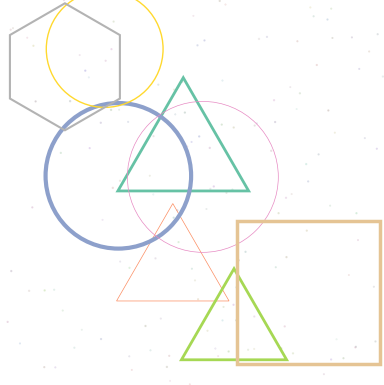[{"shape": "triangle", "thickness": 2, "radius": 0.98, "center": [0.476, 0.602]}, {"shape": "triangle", "thickness": 0.5, "radius": 0.84, "center": [0.449, 0.303]}, {"shape": "circle", "thickness": 3, "radius": 0.95, "center": [0.307, 0.543]}, {"shape": "circle", "thickness": 0.5, "radius": 0.98, "center": [0.527, 0.541]}, {"shape": "triangle", "thickness": 2, "radius": 0.79, "center": [0.608, 0.144]}, {"shape": "circle", "thickness": 1, "radius": 0.76, "center": [0.272, 0.873]}, {"shape": "square", "thickness": 2.5, "radius": 0.93, "center": [0.801, 0.24]}, {"shape": "hexagon", "thickness": 1.5, "radius": 0.82, "center": [0.169, 0.827]}]